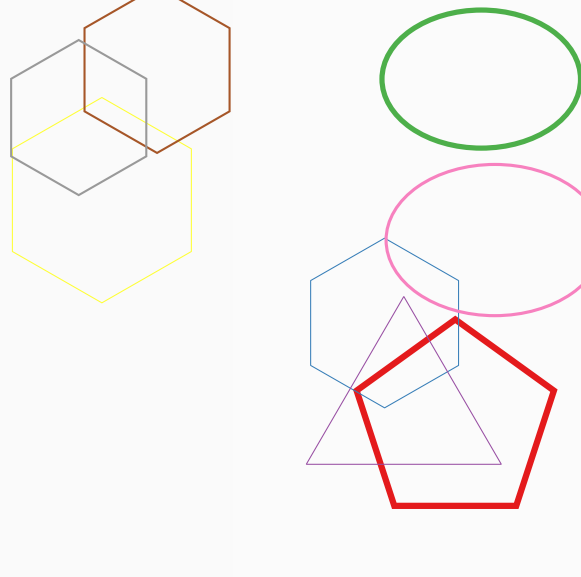[{"shape": "pentagon", "thickness": 3, "radius": 0.89, "center": [0.783, 0.268]}, {"shape": "hexagon", "thickness": 0.5, "radius": 0.73, "center": [0.662, 0.44]}, {"shape": "oval", "thickness": 2.5, "radius": 0.85, "center": [0.828, 0.862]}, {"shape": "triangle", "thickness": 0.5, "radius": 0.97, "center": [0.695, 0.292]}, {"shape": "hexagon", "thickness": 0.5, "radius": 0.89, "center": [0.175, 0.653]}, {"shape": "hexagon", "thickness": 1, "radius": 0.72, "center": [0.27, 0.878]}, {"shape": "oval", "thickness": 1.5, "radius": 0.94, "center": [0.851, 0.583]}, {"shape": "hexagon", "thickness": 1, "radius": 0.67, "center": [0.135, 0.796]}]